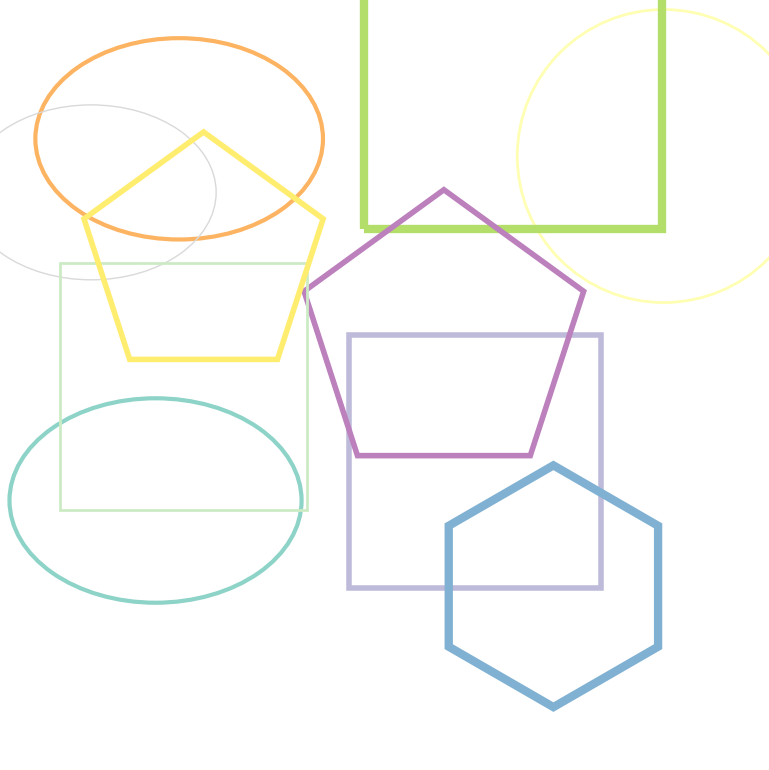[{"shape": "oval", "thickness": 1.5, "radius": 0.95, "center": [0.202, 0.35]}, {"shape": "circle", "thickness": 1, "radius": 0.95, "center": [0.862, 0.797]}, {"shape": "square", "thickness": 2, "radius": 0.82, "center": [0.617, 0.401]}, {"shape": "hexagon", "thickness": 3, "radius": 0.78, "center": [0.719, 0.239]}, {"shape": "oval", "thickness": 1.5, "radius": 0.93, "center": [0.233, 0.82]}, {"shape": "square", "thickness": 3, "radius": 0.97, "center": [0.667, 0.896]}, {"shape": "oval", "thickness": 0.5, "radius": 0.81, "center": [0.118, 0.75]}, {"shape": "pentagon", "thickness": 2, "radius": 0.95, "center": [0.576, 0.563]}, {"shape": "square", "thickness": 1, "radius": 0.8, "center": [0.238, 0.498]}, {"shape": "pentagon", "thickness": 2, "radius": 0.82, "center": [0.264, 0.665]}]